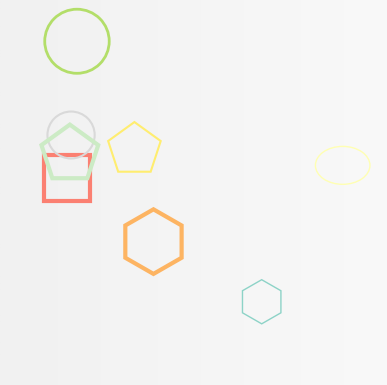[{"shape": "hexagon", "thickness": 1, "radius": 0.29, "center": [0.675, 0.216]}, {"shape": "oval", "thickness": 1, "radius": 0.35, "center": [0.884, 0.57]}, {"shape": "square", "thickness": 3, "radius": 0.3, "center": [0.173, 0.537]}, {"shape": "hexagon", "thickness": 3, "radius": 0.42, "center": [0.396, 0.372]}, {"shape": "circle", "thickness": 2, "radius": 0.42, "center": [0.199, 0.893]}, {"shape": "circle", "thickness": 1.5, "radius": 0.3, "center": [0.183, 0.649]}, {"shape": "pentagon", "thickness": 3, "radius": 0.38, "center": [0.18, 0.599]}, {"shape": "pentagon", "thickness": 1.5, "radius": 0.36, "center": [0.347, 0.612]}]